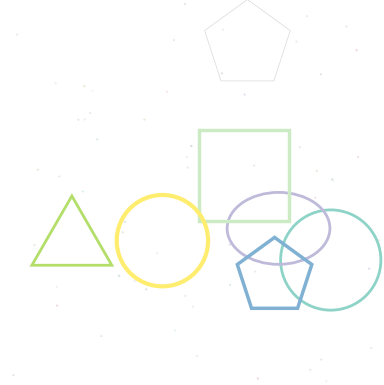[{"shape": "circle", "thickness": 2, "radius": 0.65, "center": [0.859, 0.325]}, {"shape": "oval", "thickness": 2, "radius": 0.67, "center": [0.723, 0.407]}, {"shape": "pentagon", "thickness": 2.5, "radius": 0.51, "center": [0.713, 0.282]}, {"shape": "triangle", "thickness": 2, "radius": 0.6, "center": [0.187, 0.371]}, {"shape": "pentagon", "thickness": 0.5, "radius": 0.58, "center": [0.643, 0.884]}, {"shape": "square", "thickness": 2.5, "radius": 0.59, "center": [0.633, 0.544]}, {"shape": "circle", "thickness": 3, "radius": 0.59, "center": [0.422, 0.375]}]